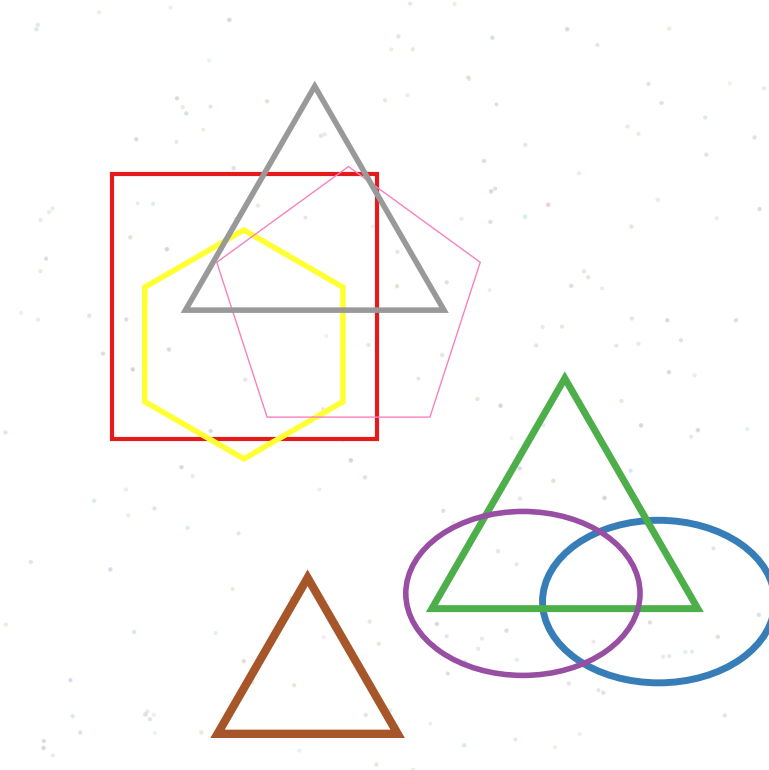[{"shape": "square", "thickness": 1.5, "radius": 0.86, "center": [0.318, 0.602]}, {"shape": "oval", "thickness": 2.5, "radius": 0.75, "center": [0.855, 0.219]}, {"shape": "triangle", "thickness": 2.5, "radius": 1.0, "center": [0.734, 0.309]}, {"shape": "oval", "thickness": 2, "radius": 0.76, "center": [0.679, 0.229]}, {"shape": "hexagon", "thickness": 2, "radius": 0.74, "center": [0.317, 0.553]}, {"shape": "triangle", "thickness": 3, "radius": 0.68, "center": [0.4, 0.115]}, {"shape": "pentagon", "thickness": 0.5, "radius": 0.9, "center": [0.453, 0.604]}, {"shape": "triangle", "thickness": 2, "radius": 0.97, "center": [0.409, 0.694]}]